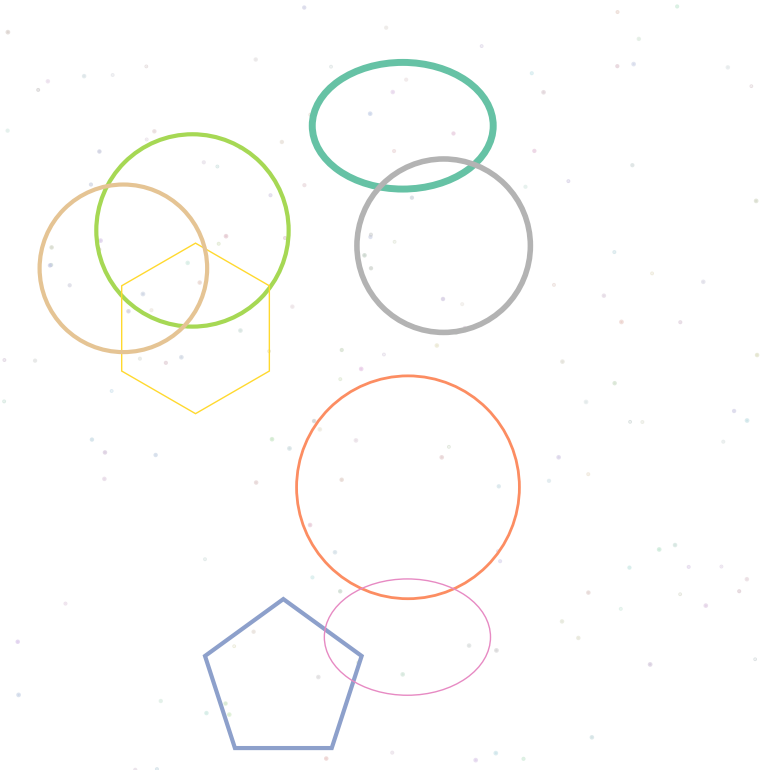[{"shape": "oval", "thickness": 2.5, "radius": 0.59, "center": [0.523, 0.837]}, {"shape": "circle", "thickness": 1, "radius": 0.72, "center": [0.53, 0.367]}, {"shape": "pentagon", "thickness": 1.5, "radius": 0.53, "center": [0.368, 0.115]}, {"shape": "oval", "thickness": 0.5, "radius": 0.54, "center": [0.529, 0.173]}, {"shape": "circle", "thickness": 1.5, "radius": 0.62, "center": [0.25, 0.701]}, {"shape": "hexagon", "thickness": 0.5, "radius": 0.55, "center": [0.254, 0.573]}, {"shape": "circle", "thickness": 1.5, "radius": 0.54, "center": [0.16, 0.652]}, {"shape": "circle", "thickness": 2, "radius": 0.56, "center": [0.576, 0.681]}]